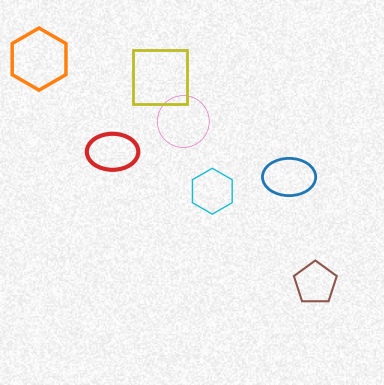[{"shape": "oval", "thickness": 2, "radius": 0.35, "center": [0.751, 0.54]}, {"shape": "hexagon", "thickness": 2.5, "radius": 0.4, "center": [0.101, 0.847]}, {"shape": "oval", "thickness": 3, "radius": 0.33, "center": [0.292, 0.606]}, {"shape": "pentagon", "thickness": 1.5, "radius": 0.29, "center": [0.819, 0.265]}, {"shape": "circle", "thickness": 0.5, "radius": 0.34, "center": [0.476, 0.684]}, {"shape": "square", "thickness": 2, "radius": 0.35, "center": [0.416, 0.8]}, {"shape": "hexagon", "thickness": 1, "radius": 0.3, "center": [0.551, 0.503]}]